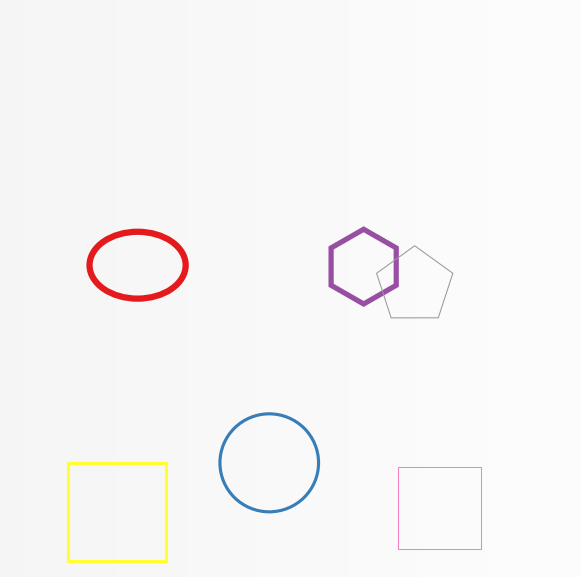[{"shape": "oval", "thickness": 3, "radius": 0.41, "center": [0.237, 0.54]}, {"shape": "circle", "thickness": 1.5, "radius": 0.42, "center": [0.463, 0.198]}, {"shape": "hexagon", "thickness": 2.5, "radius": 0.32, "center": [0.626, 0.537]}, {"shape": "square", "thickness": 1.5, "radius": 0.42, "center": [0.202, 0.112]}, {"shape": "square", "thickness": 0.5, "radius": 0.36, "center": [0.756, 0.12]}, {"shape": "pentagon", "thickness": 0.5, "radius": 0.34, "center": [0.713, 0.505]}]